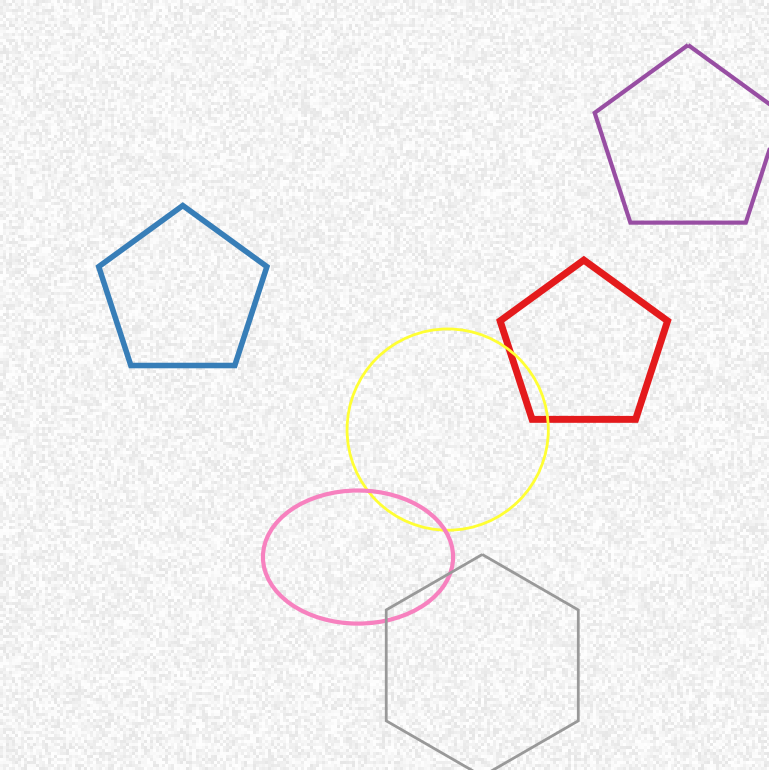[{"shape": "pentagon", "thickness": 2.5, "radius": 0.57, "center": [0.758, 0.548]}, {"shape": "pentagon", "thickness": 2, "radius": 0.57, "center": [0.237, 0.618]}, {"shape": "pentagon", "thickness": 1.5, "radius": 0.64, "center": [0.894, 0.814]}, {"shape": "circle", "thickness": 1, "radius": 0.65, "center": [0.581, 0.442]}, {"shape": "oval", "thickness": 1.5, "radius": 0.62, "center": [0.465, 0.277]}, {"shape": "hexagon", "thickness": 1, "radius": 0.72, "center": [0.626, 0.136]}]